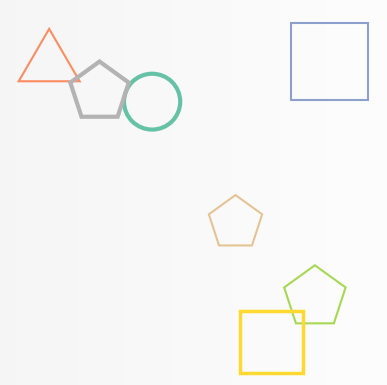[{"shape": "circle", "thickness": 3, "radius": 0.36, "center": [0.393, 0.736]}, {"shape": "triangle", "thickness": 1.5, "radius": 0.45, "center": [0.127, 0.834]}, {"shape": "square", "thickness": 1.5, "radius": 0.5, "center": [0.85, 0.84]}, {"shape": "pentagon", "thickness": 1.5, "radius": 0.42, "center": [0.813, 0.228]}, {"shape": "square", "thickness": 2.5, "radius": 0.41, "center": [0.7, 0.112]}, {"shape": "pentagon", "thickness": 1.5, "radius": 0.36, "center": [0.608, 0.421]}, {"shape": "pentagon", "thickness": 3, "radius": 0.4, "center": [0.257, 0.761]}]